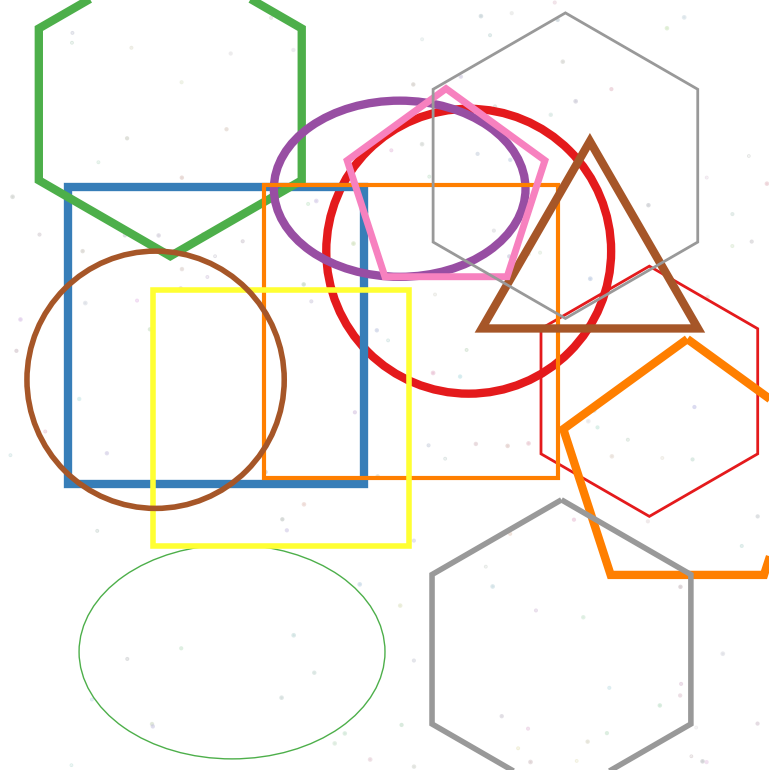[{"shape": "circle", "thickness": 3, "radius": 0.92, "center": [0.609, 0.674]}, {"shape": "hexagon", "thickness": 1, "radius": 0.81, "center": [0.843, 0.492]}, {"shape": "square", "thickness": 3, "radius": 0.96, "center": [0.28, 0.564]}, {"shape": "hexagon", "thickness": 3, "radius": 0.99, "center": [0.221, 0.864]}, {"shape": "oval", "thickness": 0.5, "radius": 0.99, "center": [0.301, 0.153]}, {"shape": "oval", "thickness": 3, "radius": 0.82, "center": [0.519, 0.755]}, {"shape": "square", "thickness": 1.5, "radius": 0.95, "center": [0.534, 0.57]}, {"shape": "pentagon", "thickness": 3, "radius": 0.85, "center": [0.893, 0.39]}, {"shape": "square", "thickness": 2, "radius": 0.83, "center": [0.366, 0.457]}, {"shape": "circle", "thickness": 2, "radius": 0.84, "center": [0.202, 0.507]}, {"shape": "triangle", "thickness": 3, "radius": 0.81, "center": [0.766, 0.654]}, {"shape": "pentagon", "thickness": 2.5, "radius": 0.68, "center": [0.579, 0.75]}, {"shape": "hexagon", "thickness": 1, "radius": 0.99, "center": [0.734, 0.785]}, {"shape": "hexagon", "thickness": 2, "radius": 0.97, "center": [0.729, 0.157]}]